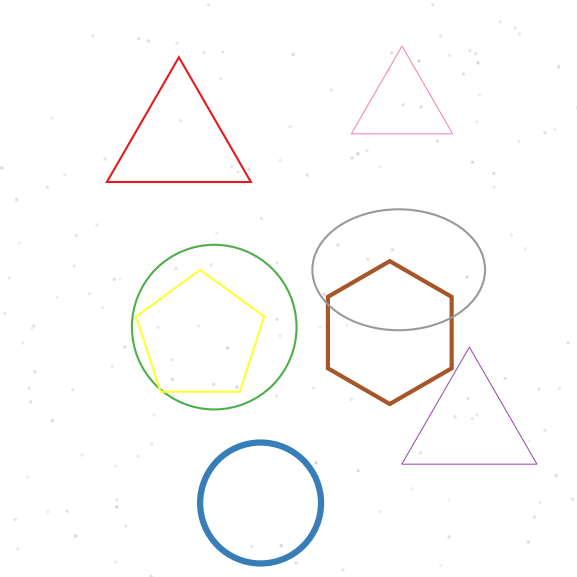[{"shape": "triangle", "thickness": 1, "radius": 0.72, "center": [0.31, 0.756]}, {"shape": "circle", "thickness": 3, "radius": 0.52, "center": [0.451, 0.128]}, {"shape": "circle", "thickness": 1, "radius": 0.71, "center": [0.371, 0.433]}, {"shape": "triangle", "thickness": 0.5, "radius": 0.68, "center": [0.813, 0.263]}, {"shape": "pentagon", "thickness": 1, "radius": 0.58, "center": [0.347, 0.415]}, {"shape": "hexagon", "thickness": 2, "radius": 0.62, "center": [0.675, 0.423]}, {"shape": "triangle", "thickness": 0.5, "radius": 0.51, "center": [0.696, 0.818]}, {"shape": "oval", "thickness": 1, "radius": 0.75, "center": [0.69, 0.532]}]